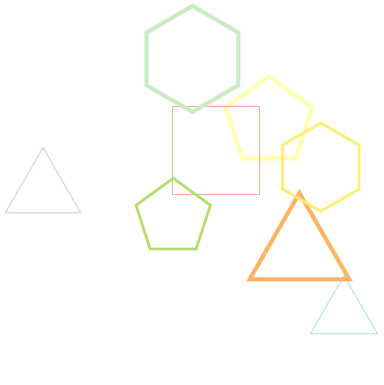[{"shape": "triangle", "thickness": 0.5, "radius": 0.5, "center": [0.893, 0.183]}, {"shape": "pentagon", "thickness": 3, "radius": 0.59, "center": [0.699, 0.684]}, {"shape": "square", "thickness": 0.5, "radius": 0.57, "center": [0.56, 0.611]}, {"shape": "triangle", "thickness": 3, "radius": 0.75, "center": [0.778, 0.349]}, {"shape": "pentagon", "thickness": 2, "radius": 0.51, "center": [0.45, 0.435]}, {"shape": "triangle", "thickness": 1, "radius": 0.56, "center": [0.112, 0.504]}, {"shape": "hexagon", "thickness": 3, "radius": 0.69, "center": [0.5, 0.847]}, {"shape": "hexagon", "thickness": 2, "radius": 0.57, "center": [0.833, 0.566]}]